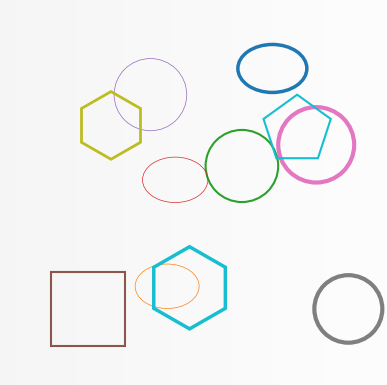[{"shape": "oval", "thickness": 2.5, "radius": 0.45, "center": [0.703, 0.822]}, {"shape": "oval", "thickness": 0.5, "radius": 0.41, "center": [0.431, 0.256]}, {"shape": "circle", "thickness": 1.5, "radius": 0.47, "center": [0.624, 0.569]}, {"shape": "oval", "thickness": 0.5, "radius": 0.42, "center": [0.452, 0.533]}, {"shape": "circle", "thickness": 0.5, "radius": 0.47, "center": [0.388, 0.754]}, {"shape": "square", "thickness": 1.5, "radius": 0.48, "center": [0.227, 0.197]}, {"shape": "circle", "thickness": 3, "radius": 0.49, "center": [0.816, 0.624]}, {"shape": "circle", "thickness": 3, "radius": 0.44, "center": [0.899, 0.198]}, {"shape": "hexagon", "thickness": 2, "radius": 0.44, "center": [0.286, 0.674]}, {"shape": "pentagon", "thickness": 1.5, "radius": 0.46, "center": [0.767, 0.663]}, {"shape": "hexagon", "thickness": 2.5, "radius": 0.53, "center": [0.489, 0.252]}]